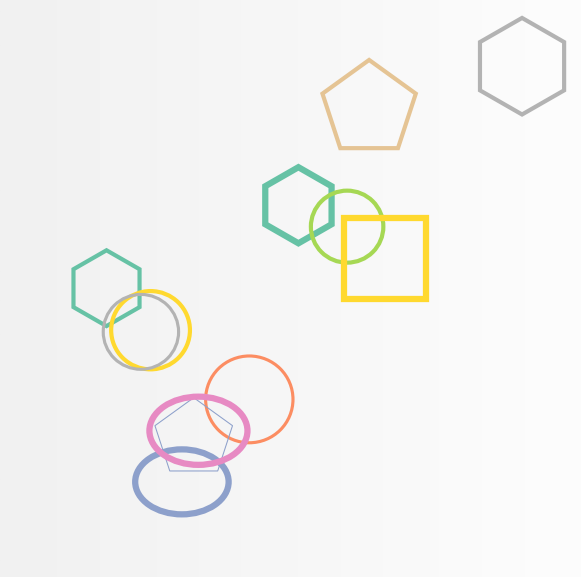[{"shape": "hexagon", "thickness": 3, "radius": 0.33, "center": [0.513, 0.644]}, {"shape": "hexagon", "thickness": 2, "radius": 0.33, "center": [0.183, 0.5]}, {"shape": "circle", "thickness": 1.5, "radius": 0.38, "center": [0.429, 0.308]}, {"shape": "oval", "thickness": 3, "radius": 0.4, "center": [0.313, 0.165]}, {"shape": "pentagon", "thickness": 0.5, "radius": 0.35, "center": [0.333, 0.24]}, {"shape": "oval", "thickness": 3, "radius": 0.42, "center": [0.341, 0.253]}, {"shape": "circle", "thickness": 2, "radius": 0.31, "center": [0.597, 0.607]}, {"shape": "square", "thickness": 3, "radius": 0.35, "center": [0.663, 0.552]}, {"shape": "circle", "thickness": 2, "radius": 0.34, "center": [0.259, 0.427]}, {"shape": "pentagon", "thickness": 2, "radius": 0.42, "center": [0.635, 0.811]}, {"shape": "circle", "thickness": 1.5, "radius": 0.32, "center": [0.242, 0.424]}, {"shape": "hexagon", "thickness": 2, "radius": 0.42, "center": [0.898, 0.884]}]